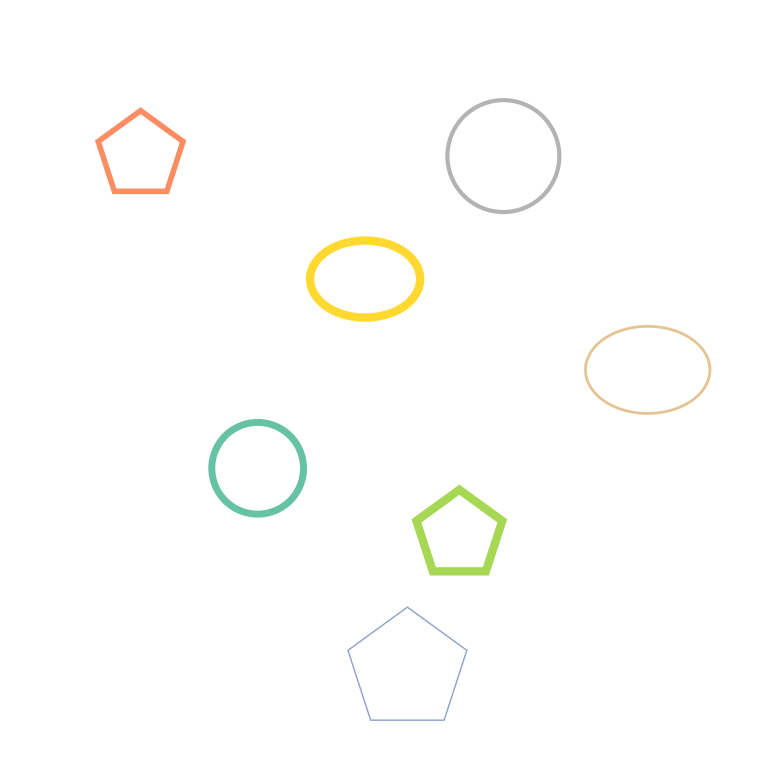[{"shape": "circle", "thickness": 2.5, "radius": 0.3, "center": [0.335, 0.392]}, {"shape": "pentagon", "thickness": 2, "radius": 0.29, "center": [0.183, 0.798]}, {"shape": "pentagon", "thickness": 0.5, "radius": 0.41, "center": [0.529, 0.13]}, {"shape": "pentagon", "thickness": 3, "radius": 0.29, "center": [0.597, 0.305]}, {"shape": "oval", "thickness": 3, "radius": 0.36, "center": [0.474, 0.638]}, {"shape": "oval", "thickness": 1, "radius": 0.4, "center": [0.841, 0.52]}, {"shape": "circle", "thickness": 1.5, "radius": 0.36, "center": [0.654, 0.797]}]